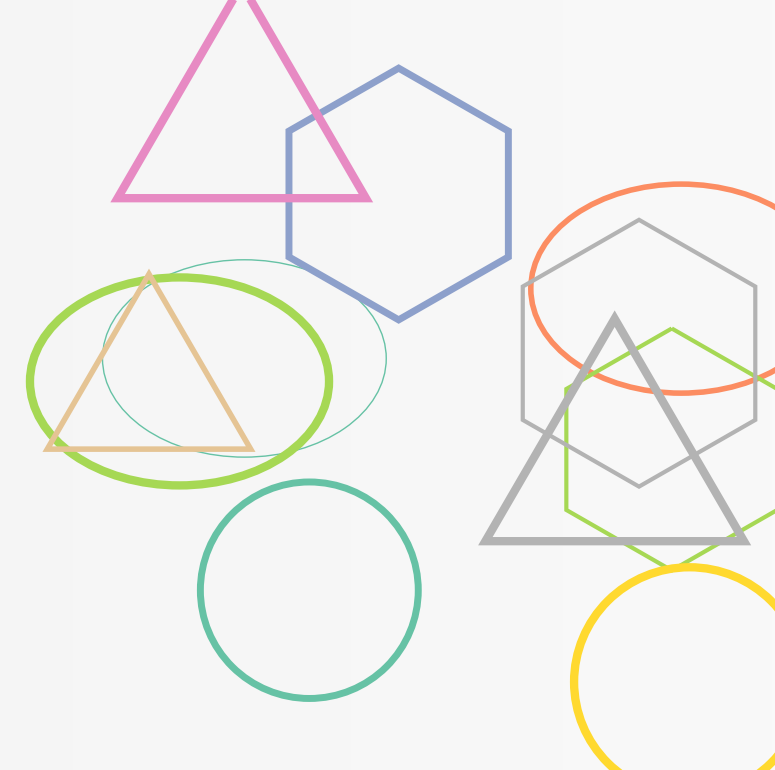[{"shape": "oval", "thickness": 0.5, "radius": 0.92, "center": [0.315, 0.534]}, {"shape": "circle", "thickness": 2.5, "radius": 0.7, "center": [0.399, 0.233]}, {"shape": "oval", "thickness": 2, "radius": 0.97, "center": [0.879, 0.625]}, {"shape": "hexagon", "thickness": 2.5, "radius": 0.82, "center": [0.514, 0.748]}, {"shape": "triangle", "thickness": 3, "radius": 0.92, "center": [0.312, 0.835]}, {"shape": "oval", "thickness": 3, "radius": 0.96, "center": [0.232, 0.505]}, {"shape": "hexagon", "thickness": 1.5, "radius": 0.79, "center": [0.867, 0.416]}, {"shape": "circle", "thickness": 3, "radius": 0.74, "center": [0.89, 0.114]}, {"shape": "triangle", "thickness": 2, "radius": 0.76, "center": [0.192, 0.492]}, {"shape": "hexagon", "thickness": 1.5, "radius": 0.87, "center": [0.825, 0.541]}, {"shape": "triangle", "thickness": 3, "radius": 0.96, "center": [0.793, 0.393]}]